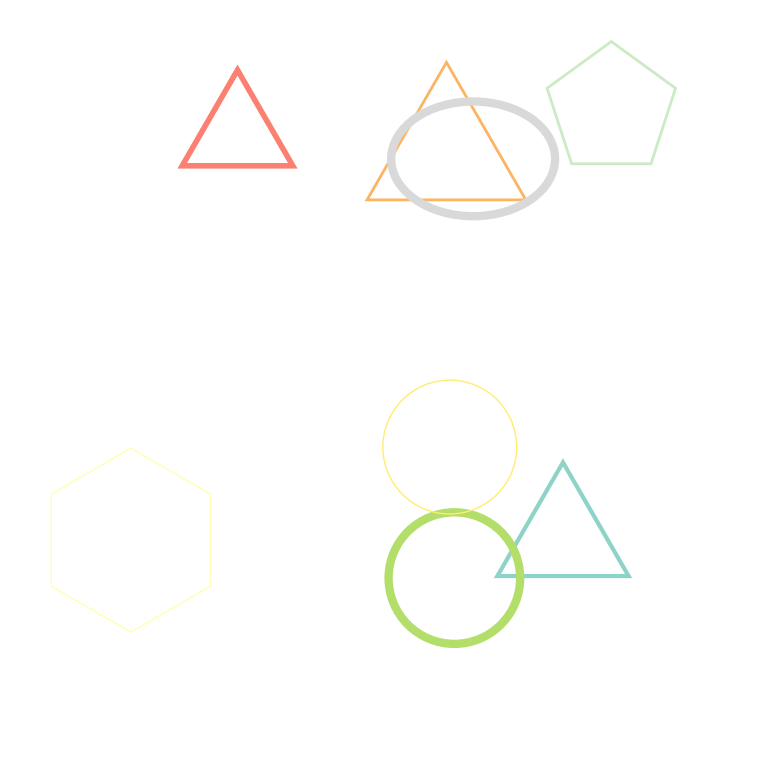[{"shape": "triangle", "thickness": 1.5, "radius": 0.49, "center": [0.731, 0.301]}, {"shape": "hexagon", "thickness": 0.5, "radius": 0.6, "center": [0.17, 0.299]}, {"shape": "triangle", "thickness": 2, "radius": 0.41, "center": [0.308, 0.826]}, {"shape": "triangle", "thickness": 1, "radius": 0.6, "center": [0.58, 0.8]}, {"shape": "circle", "thickness": 3, "radius": 0.43, "center": [0.59, 0.249]}, {"shape": "oval", "thickness": 3, "radius": 0.53, "center": [0.614, 0.794]}, {"shape": "pentagon", "thickness": 1, "radius": 0.44, "center": [0.794, 0.858]}, {"shape": "circle", "thickness": 0.5, "radius": 0.43, "center": [0.584, 0.419]}]